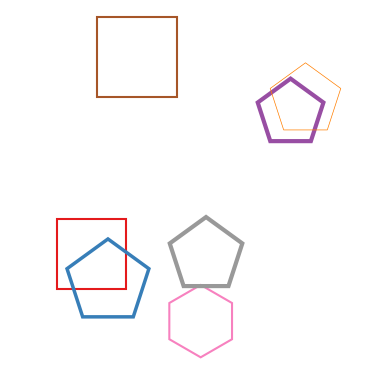[{"shape": "square", "thickness": 1.5, "radius": 0.45, "center": [0.238, 0.34]}, {"shape": "pentagon", "thickness": 2.5, "radius": 0.56, "center": [0.28, 0.267]}, {"shape": "pentagon", "thickness": 3, "radius": 0.45, "center": [0.755, 0.706]}, {"shape": "pentagon", "thickness": 0.5, "radius": 0.48, "center": [0.793, 0.74]}, {"shape": "square", "thickness": 1.5, "radius": 0.52, "center": [0.355, 0.853]}, {"shape": "hexagon", "thickness": 1.5, "radius": 0.47, "center": [0.521, 0.166]}, {"shape": "pentagon", "thickness": 3, "radius": 0.5, "center": [0.535, 0.337]}]